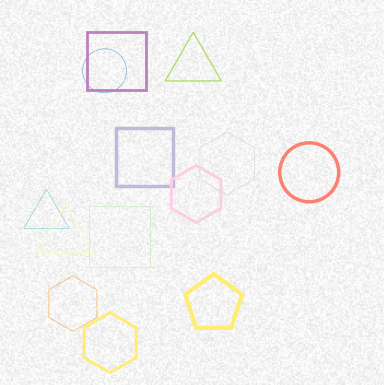[{"shape": "triangle", "thickness": 0.5, "radius": 0.34, "center": [0.121, 0.441]}, {"shape": "triangle", "thickness": 0.5, "radius": 0.42, "center": [0.17, 0.386]}, {"shape": "square", "thickness": 2.5, "radius": 0.37, "center": [0.375, 0.591]}, {"shape": "circle", "thickness": 2.5, "radius": 0.38, "center": [0.803, 0.552]}, {"shape": "circle", "thickness": 0.5, "radius": 0.29, "center": [0.272, 0.816]}, {"shape": "hexagon", "thickness": 0.5, "radius": 0.36, "center": [0.189, 0.211]}, {"shape": "triangle", "thickness": 1, "radius": 0.42, "center": [0.502, 0.832]}, {"shape": "hexagon", "thickness": 2, "radius": 0.37, "center": [0.51, 0.496]}, {"shape": "hexagon", "thickness": 0.5, "radius": 0.41, "center": [0.59, 0.575]}, {"shape": "square", "thickness": 2, "radius": 0.38, "center": [0.302, 0.842]}, {"shape": "square", "thickness": 0.5, "radius": 0.4, "center": [0.31, 0.386]}, {"shape": "hexagon", "thickness": 2, "radius": 0.39, "center": [0.286, 0.11]}, {"shape": "pentagon", "thickness": 3, "radius": 0.39, "center": [0.555, 0.211]}]